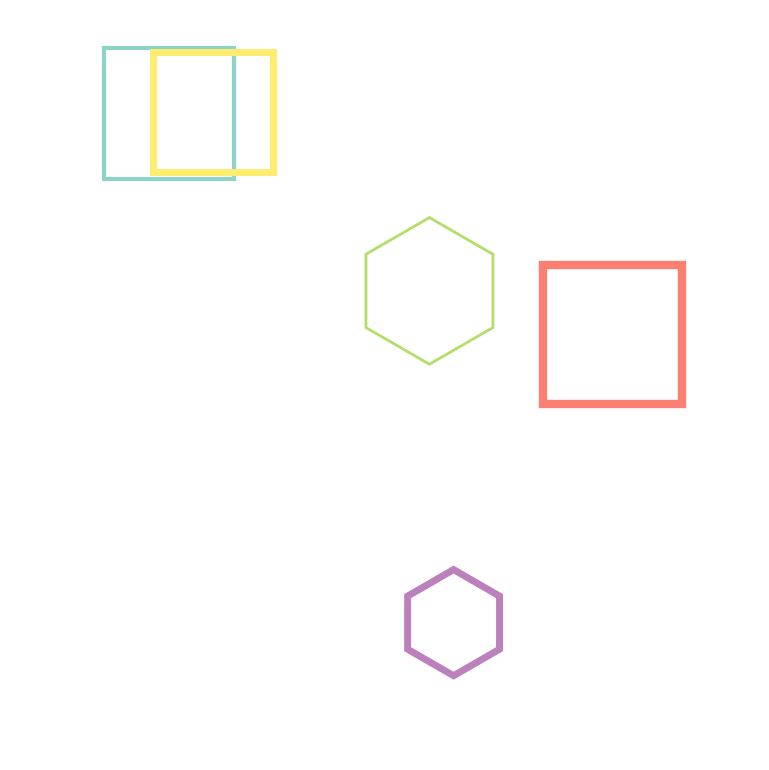[{"shape": "square", "thickness": 1.5, "radius": 0.42, "center": [0.22, 0.853]}, {"shape": "square", "thickness": 3, "radius": 0.45, "center": [0.796, 0.566]}, {"shape": "hexagon", "thickness": 1, "radius": 0.48, "center": [0.558, 0.622]}, {"shape": "hexagon", "thickness": 2.5, "radius": 0.34, "center": [0.589, 0.191]}, {"shape": "square", "thickness": 2.5, "radius": 0.39, "center": [0.276, 0.855]}]